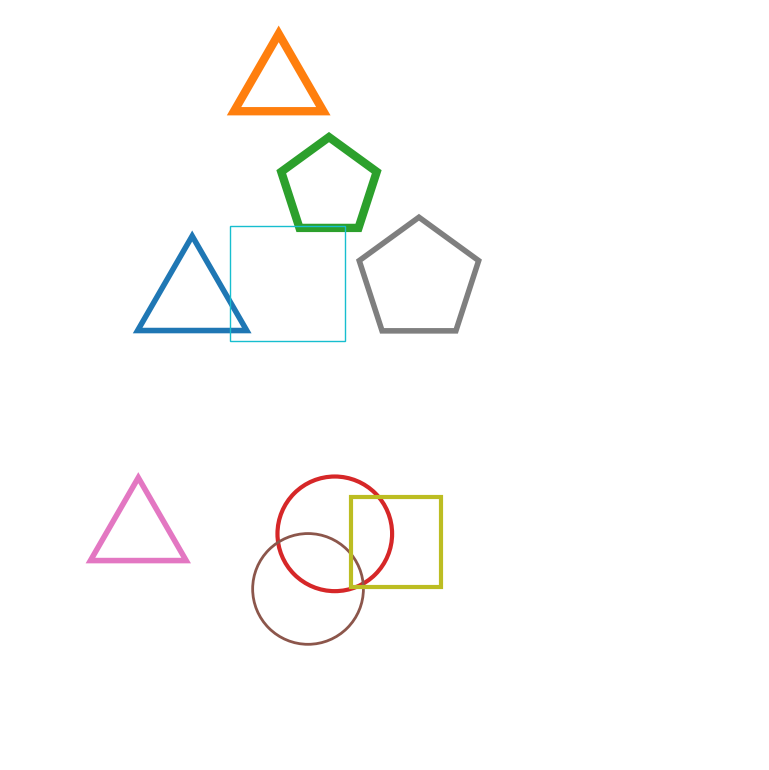[{"shape": "triangle", "thickness": 2, "radius": 0.41, "center": [0.25, 0.612]}, {"shape": "triangle", "thickness": 3, "radius": 0.33, "center": [0.362, 0.889]}, {"shape": "pentagon", "thickness": 3, "radius": 0.33, "center": [0.427, 0.757]}, {"shape": "circle", "thickness": 1.5, "radius": 0.37, "center": [0.435, 0.307]}, {"shape": "circle", "thickness": 1, "radius": 0.36, "center": [0.4, 0.235]}, {"shape": "triangle", "thickness": 2, "radius": 0.36, "center": [0.18, 0.308]}, {"shape": "pentagon", "thickness": 2, "radius": 0.41, "center": [0.544, 0.636]}, {"shape": "square", "thickness": 1.5, "radius": 0.29, "center": [0.514, 0.296]}, {"shape": "square", "thickness": 0.5, "radius": 0.38, "center": [0.373, 0.632]}]